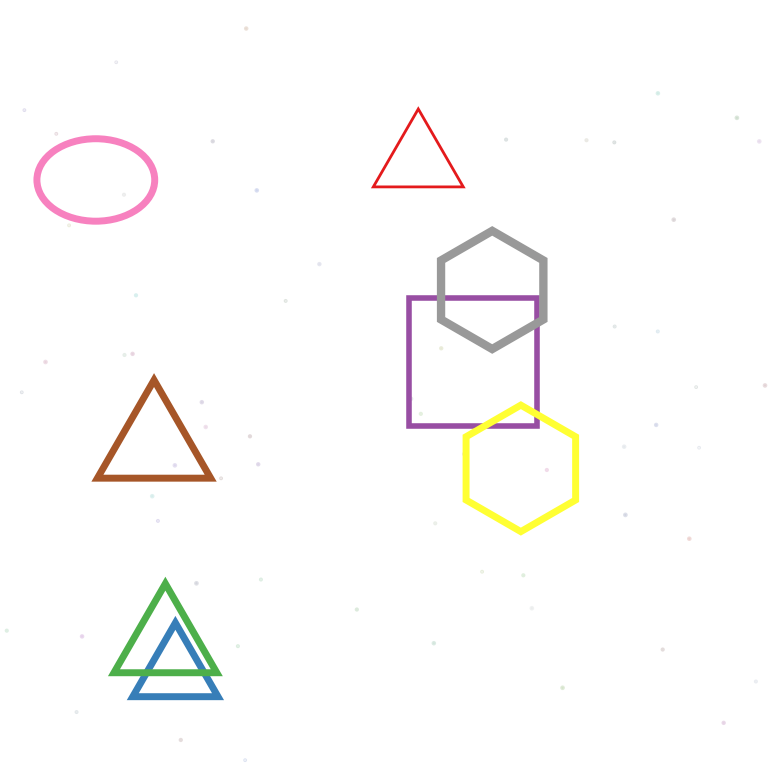[{"shape": "triangle", "thickness": 1, "radius": 0.34, "center": [0.543, 0.791]}, {"shape": "triangle", "thickness": 2.5, "radius": 0.32, "center": [0.228, 0.127]}, {"shape": "triangle", "thickness": 2.5, "radius": 0.39, "center": [0.215, 0.165]}, {"shape": "square", "thickness": 2, "radius": 0.41, "center": [0.614, 0.53]}, {"shape": "hexagon", "thickness": 2.5, "radius": 0.41, "center": [0.676, 0.392]}, {"shape": "triangle", "thickness": 2.5, "radius": 0.42, "center": [0.2, 0.421]}, {"shape": "oval", "thickness": 2.5, "radius": 0.38, "center": [0.124, 0.766]}, {"shape": "hexagon", "thickness": 3, "radius": 0.38, "center": [0.639, 0.623]}]